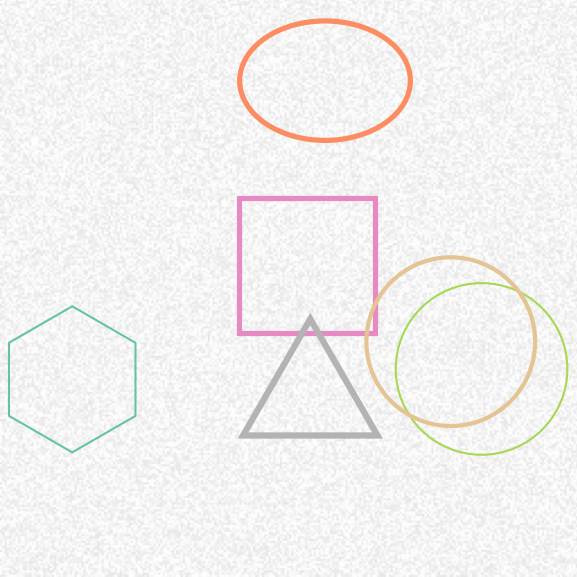[{"shape": "hexagon", "thickness": 1, "radius": 0.63, "center": [0.125, 0.342]}, {"shape": "oval", "thickness": 2.5, "radius": 0.74, "center": [0.563, 0.859]}, {"shape": "square", "thickness": 2.5, "radius": 0.59, "center": [0.531, 0.539]}, {"shape": "circle", "thickness": 1, "radius": 0.74, "center": [0.834, 0.36]}, {"shape": "circle", "thickness": 2, "radius": 0.73, "center": [0.781, 0.408]}, {"shape": "triangle", "thickness": 3, "radius": 0.67, "center": [0.537, 0.312]}]